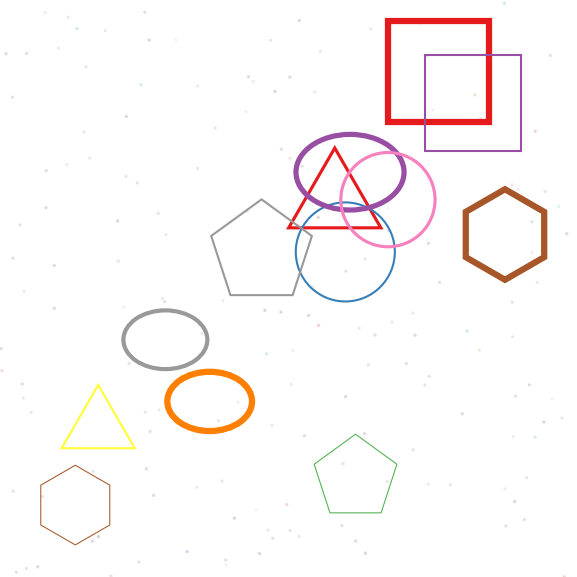[{"shape": "square", "thickness": 3, "radius": 0.44, "center": [0.759, 0.876]}, {"shape": "triangle", "thickness": 1.5, "radius": 0.46, "center": [0.58, 0.651]}, {"shape": "circle", "thickness": 1, "radius": 0.43, "center": [0.598, 0.563]}, {"shape": "pentagon", "thickness": 0.5, "radius": 0.38, "center": [0.616, 0.172]}, {"shape": "oval", "thickness": 2.5, "radius": 0.47, "center": [0.606, 0.701]}, {"shape": "square", "thickness": 1, "radius": 0.41, "center": [0.819, 0.821]}, {"shape": "oval", "thickness": 3, "radius": 0.37, "center": [0.363, 0.304]}, {"shape": "triangle", "thickness": 1, "radius": 0.37, "center": [0.17, 0.26]}, {"shape": "hexagon", "thickness": 3, "radius": 0.39, "center": [0.874, 0.593]}, {"shape": "hexagon", "thickness": 0.5, "radius": 0.34, "center": [0.13, 0.125]}, {"shape": "circle", "thickness": 1.5, "radius": 0.41, "center": [0.672, 0.653]}, {"shape": "pentagon", "thickness": 1, "radius": 0.46, "center": [0.453, 0.562]}, {"shape": "oval", "thickness": 2, "radius": 0.36, "center": [0.286, 0.411]}]